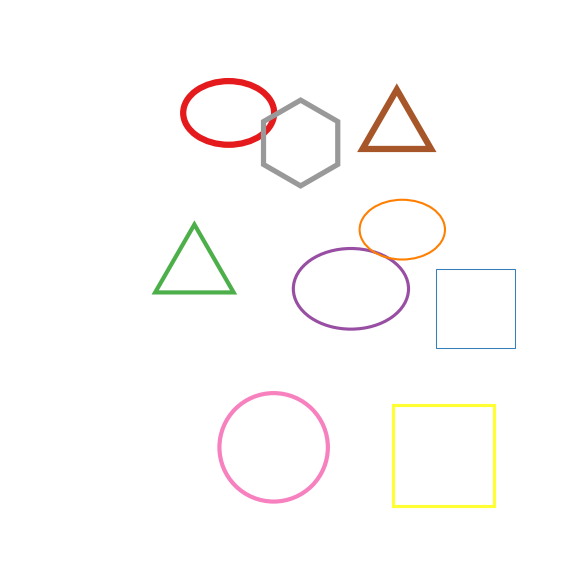[{"shape": "oval", "thickness": 3, "radius": 0.39, "center": [0.396, 0.804]}, {"shape": "square", "thickness": 0.5, "radius": 0.34, "center": [0.824, 0.466]}, {"shape": "triangle", "thickness": 2, "radius": 0.39, "center": [0.337, 0.532]}, {"shape": "oval", "thickness": 1.5, "radius": 0.5, "center": [0.608, 0.499]}, {"shape": "oval", "thickness": 1, "radius": 0.37, "center": [0.697, 0.601]}, {"shape": "square", "thickness": 1.5, "radius": 0.44, "center": [0.768, 0.211]}, {"shape": "triangle", "thickness": 3, "radius": 0.34, "center": [0.687, 0.775]}, {"shape": "circle", "thickness": 2, "radius": 0.47, "center": [0.474, 0.225]}, {"shape": "hexagon", "thickness": 2.5, "radius": 0.37, "center": [0.521, 0.752]}]